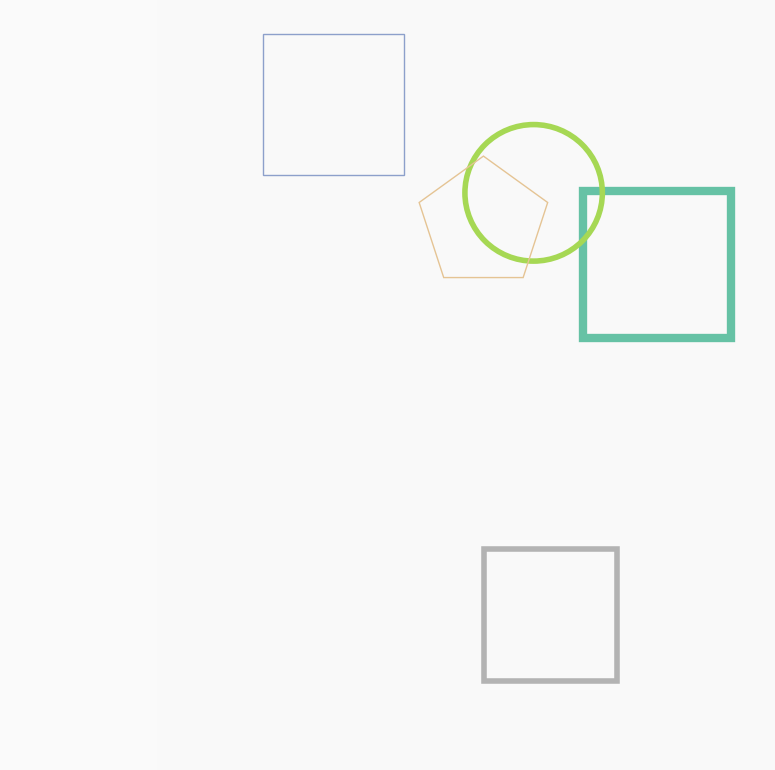[{"shape": "square", "thickness": 3, "radius": 0.48, "center": [0.848, 0.656]}, {"shape": "square", "thickness": 0.5, "radius": 0.46, "center": [0.43, 0.864]}, {"shape": "circle", "thickness": 2, "radius": 0.44, "center": [0.689, 0.75]}, {"shape": "pentagon", "thickness": 0.5, "radius": 0.44, "center": [0.624, 0.71]}, {"shape": "square", "thickness": 2, "radius": 0.43, "center": [0.711, 0.202]}]